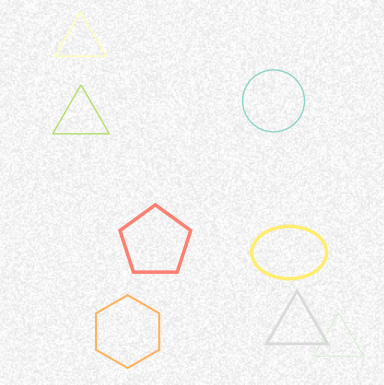[{"shape": "circle", "thickness": 1, "radius": 0.4, "center": [0.711, 0.738]}, {"shape": "triangle", "thickness": 1, "radius": 0.38, "center": [0.209, 0.893]}, {"shape": "pentagon", "thickness": 2.5, "radius": 0.48, "center": [0.403, 0.371]}, {"shape": "hexagon", "thickness": 1.5, "radius": 0.47, "center": [0.331, 0.139]}, {"shape": "triangle", "thickness": 1, "radius": 0.42, "center": [0.21, 0.695]}, {"shape": "triangle", "thickness": 2, "radius": 0.46, "center": [0.772, 0.153]}, {"shape": "triangle", "thickness": 0.5, "radius": 0.37, "center": [0.88, 0.112]}, {"shape": "oval", "thickness": 2.5, "radius": 0.49, "center": [0.751, 0.344]}]